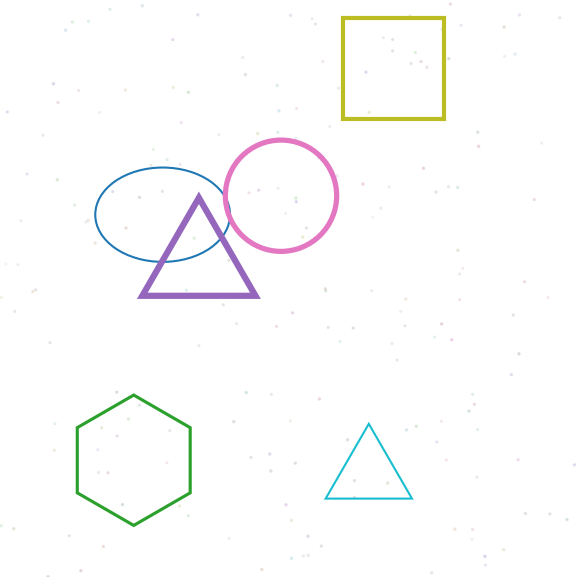[{"shape": "oval", "thickness": 1, "radius": 0.58, "center": [0.282, 0.627]}, {"shape": "hexagon", "thickness": 1.5, "radius": 0.56, "center": [0.232, 0.202]}, {"shape": "triangle", "thickness": 3, "radius": 0.57, "center": [0.344, 0.543]}, {"shape": "circle", "thickness": 2.5, "radius": 0.48, "center": [0.487, 0.66]}, {"shape": "square", "thickness": 2, "radius": 0.44, "center": [0.682, 0.881]}, {"shape": "triangle", "thickness": 1, "radius": 0.43, "center": [0.639, 0.179]}]